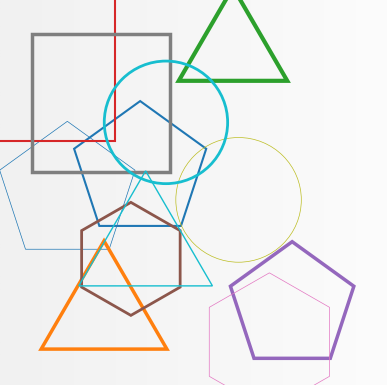[{"shape": "pentagon", "thickness": 1.5, "radius": 0.9, "center": [0.362, 0.558]}, {"shape": "pentagon", "thickness": 0.5, "radius": 0.92, "center": [0.174, 0.501]}, {"shape": "triangle", "thickness": 2.5, "radius": 0.94, "center": [0.268, 0.187]}, {"shape": "triangle", "thickness": 3, "radius": 0.81, "center": [0.601, 0.871]}, {"shape": "square", "thickness": 1.5, "radius": 0.95, "center": [0.107, 0.824]}, {"shape": "pentagon", "thickness": 2.5, "radius": 0.84, "center": [0.754, 0.205]}, {"shape": "hexagon", "thickness": 2, "radius": 0.73, "center": [0.338, 0.328]}, {"shape": "hexagon", "thickness": 0.5, "radius": 0.9, "center": [0.695, 0.112]}, {"shape": "square", "thickness": 2.5, "radius": 0.9, "center": [0.261, 0.733]}, {"shape": "circle", "thickness": 0.5, "radius": 0.81, "center": [0.616, 0.481]}, {"shape": "triangle", "thickness": 1, "radius": 1.0, "center": [0.376, 0.357]}, {"shape": "circle", "thickness": 2, "radius": 0.8, "center": [0.428, 0.682]}]